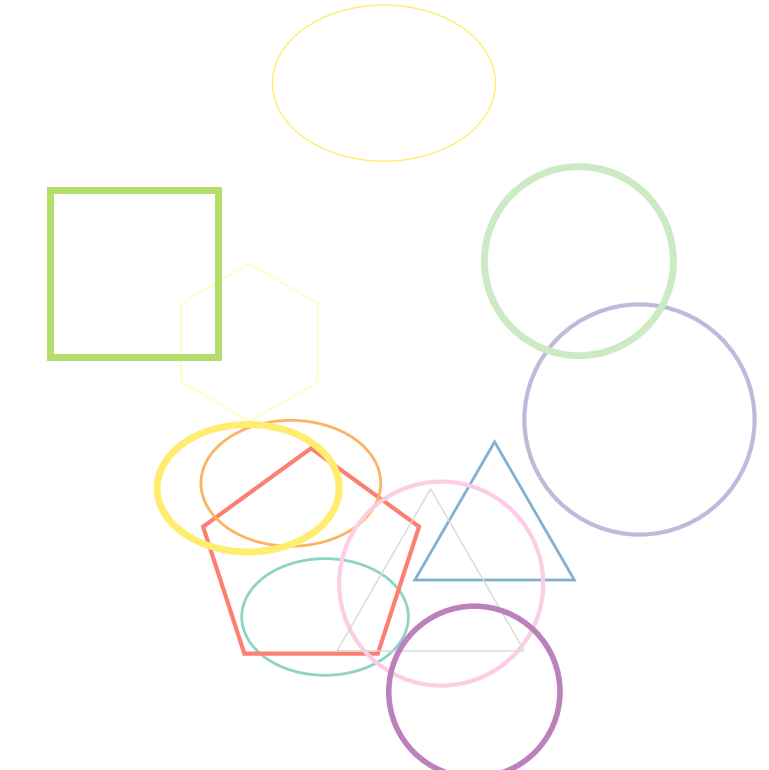[{"shape": "oval", "thickness": 1, "radius": 0.54, "center": [0.422, 0.199]}, {"shape": "hexagon", "thickness": 0.5, "radius": 0.51, "center": [0.324, 0.555]}, {"shape": "circle", "thickness": 1.5, "radius": 0.75, "center": [0.83, 0.455]}, {"shape": "pentagon", "thickness": 1.5, "radius": 0.74, "center": [0.404, 0.27]}, {"shape": "triangle", "thickness": 1, "radius": 0.6, "center": [0.642, 0.307]}, {"shape": "oval", "thickness": 1, "radius": 0.58, "center": [0.378, 0.372]}, {"shape": "square", "thickness": 2.5, "radius": 0.54, "center": [0.174, 0.645]}, {"shape": "circle", "thickness": 1.5, "radius": 0.66, "center": [0.573, 0.242]}, {"shape": "triangle", "thickness": 0.5, "radius": 0.7, "center": [0.559, 0.225]}, {"shape": "circle", "thickness": 2, "radius": 0.56, "center": [0.616, 0.102]}, {"shape": "circle", "thickness": 2.5, "radius": 0.61, "center": [0.752, 0.661]}, {"shape": "oval", "thickness": 2.5, "radius": 0.59, "center": [0.322, 0.366]}, {"shape": "oval", "thickness": 0.5, "radius": 0.72, "center": [0.499, 0.892]}]